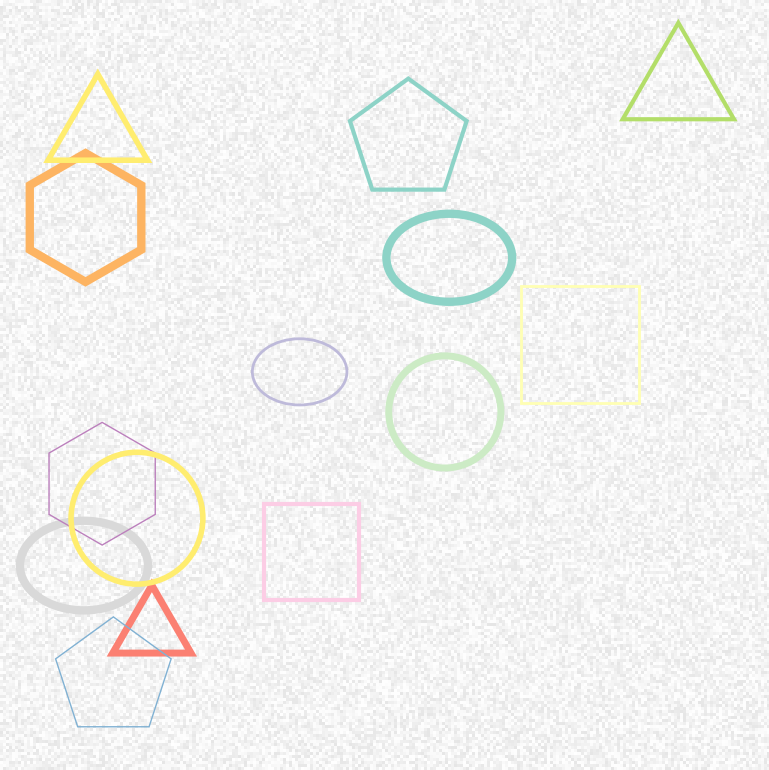[{"shape": "oval", "thickness": 3, "radius": 0.41, "center": [0.583, 0.665]}, {"shape": "pentagon", "thickness": 1.5, "radius": 0.4, "center": [0.53, 0.818]}, {"shape": "square", "thickness": 1, "radius": 0.38, "center": [0.753, 0.553]}, {"shape": "oval", "thickness": 1, "radius": 0.31, "center": [0.389, 0.517]}, {"shape": "triangle", "thickness": 2.5, "radius": 0.29, "center": [0.197, 0.181]}, {"shape": "pentagon", "thickness": 0.5, "radius": 0.39, "center": [0.147, 0.12]}, {"shape": "hexagon", "thickness": 3, "radius": 0.42, "center": [0.111, 0.718]}, {"shape": "triangle", "thickness": 1.5, "radius": 0.42, "center": [0.881, 0.887]}, {"shape": "square", "thickness": 1.5, "radius": 0.31, "center": [0.404, 0.283]}, {"shape": "oval", "thickness": 3, "radius": 0.42, "center": [0.109, 0.266]}, {"shape": "hexagon", "thickness": 0.5, "radius": 0.4, "center": [0.133, 0.372]}, {"shape": "circle", "thickness": 2.5, "radius": 0.36, "center": [0.578, 0.465]}, {"shape": "triangle", "thickness": 2, "radius": 0.37, "center": [0.127, 0.829]}, {"shape": "circle", "thickness": 2, "radius": 0.43, "center": [0.178, 0.327]}]